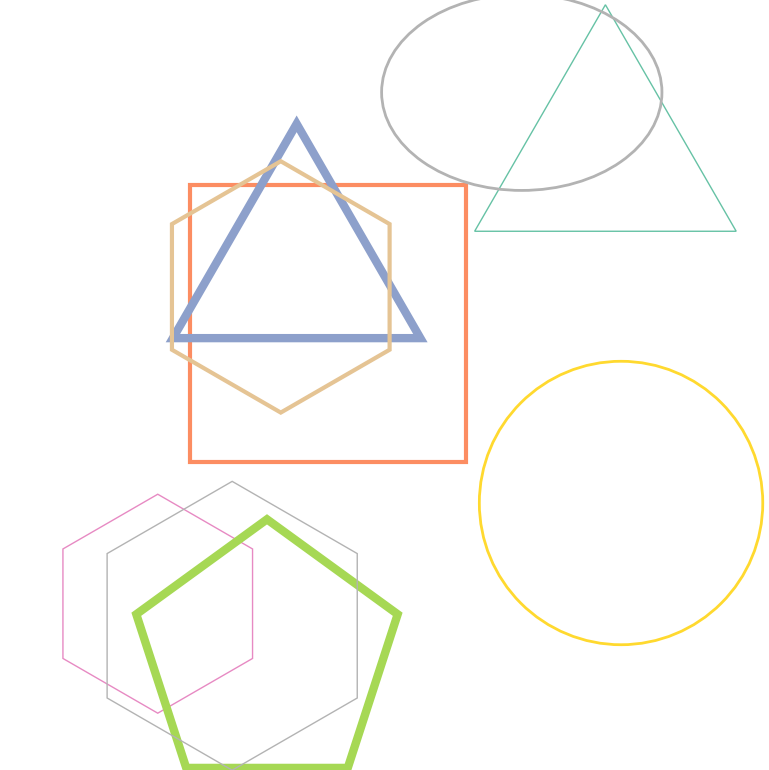[{"shape": "triangle", "thickness": 0.5, "radius": 0.98, "center": [0.786, 0.798]}, {"shape": "square", "thickness": 1.5, "radius": 0.9, "center": [0.426, 0.58]}, {"shape": "triangle", "thickness": 3, "radius": 0.93, "center": [0.385, 0.654]}, {"shape": "hexagon", "thickness": 0.5, "radius": 0.71, "center": [0.205, 0.216]}, {"shape": "pentagon", "thickness": 3, "radius": 0.89, "center": [0.347, 0.147]}, {"shape": "circle", "thickness": 1, "radius": 0.92, "center": [0.807, 0.347]}, {"shape": "hexagon", "thickness": 1.5, "radius": 0.82, "center": [0.365, 0.627]}, {"shape": "hexagon", "thickness": 0.5, "radius": 0.94, "center": [0.302, 0.187]}, {"shape": "oval", "thickness": 1, "radius": 0.91, "center": [0.678, 0.88]}]